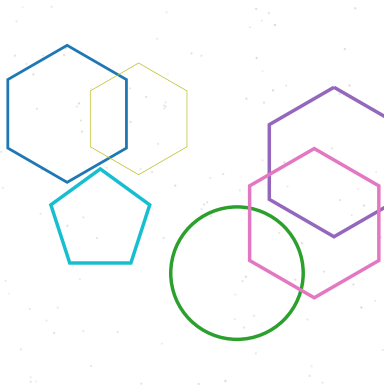[{"shape": "hexagon", "thickness": 2, "radius": 0.89, "center": [0.174, 0.704]}, {"shape": "circle", "thickness": 2.5, "radius": 0.86, "center": [0.616, 0.291]}, {"shape": "hexagon", "thickness": 2.5, "radius": 0.97, "center": [0.868, 0.579]}, {"shape": "hexagon", "thickness": 2.5, "radius": 0.97, "center": [0.816, 0.42]}, {"shape": "hexagon", "thickness": 0.5, "radius": 0.72, "center": [0.36, 0.691]}, {"shape": "pentagon", "thickness": 2.5, "radius": 0.68, "center": [0.261, 0.426]}]